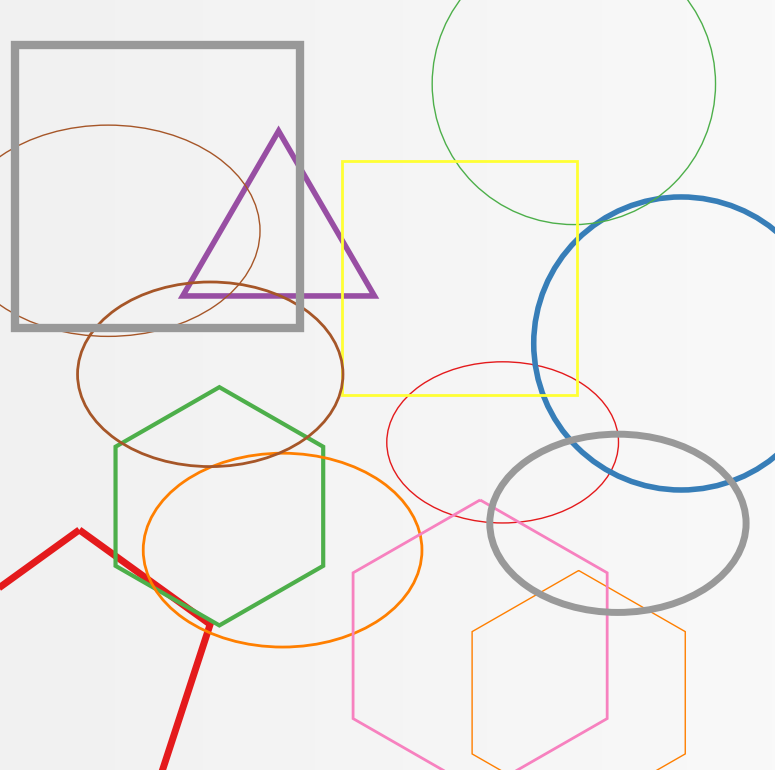[{"shape": "pentagon", "thickness": 2.5, "radius": 0.89, "center": [0.102, 0.134]}, {"shape": "oval", "thickness": 0.5, "radius": 0.75, "center": [0.649, 0.425]}, {"shape": "circle", "thickness": 2, "radius": 0.95, "center": [0.879, 0.554]}, {"shape": "circle", "thickness": 0.5, "radius": 0.91, "center": [0.74, 0.891]}, {"shape": "hexagon", "thickness": 1.5, "radius": 0.77, "center": [0.283, 0.342]}, {"shape": "triangle", "thickness": 2, "radius": 0.71, "center": [0.359, 0.687]}, {"shape": "oval", "thickness": 1, "radius": 0.9, "center": [0.365, 0.286]}, {"shape": "hexagon", "thickness": 0.5, "radius": 0.79, "center": [0.747, 0.1]}, {"shape": "square", "thickness": 1, "radius": 0.76, "center": [0.593, 0.639]}, {"shape": "oval", "thickness": 1, "radius": 0.86, "center": [0.271, 0.514]}, {"shape": "oval", "thickness": 0.5, "radius": 0.98, "center": [0.14, 0.7]}, {"shape": "hexagon", "thickness": 1, "radius": 0.95, "center": [0.62, 0.161]}, {"shape": "oval", "thickness": 2.5, "radius": 0.83, "center": [0.797, 0.32]}, {"shape": "square", "thickness": 3, "radius": 0.92, "center": [0.203, 0.758]}]